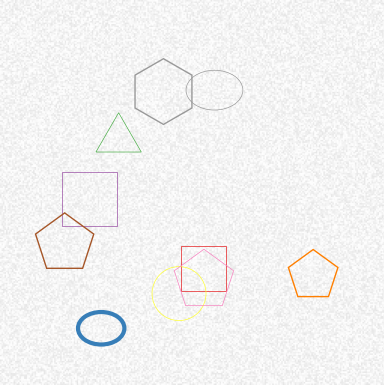[{"shape": "square", "thickness": 0.5, "radius": 0.29, "center": [0.529, 0.303]}, {"shape": "oval", "thickness": 3, "radius": 0.3, "center": [0.263, 0.147]}, {"shape": "triangle", "thickness": 0.5, "radius": 0.34, "center": [0.308, 0.639]}, {"shape": "square", "thickness": 0.5, "radius": 0.35, "center": [0.232, 0.483]}, {"shape": "pentagon", "thickness": 1, "radius": 0.34, "center": [0.813, 0.284]}, {"shape": "circle", "thickness": 0.5, "radius": 0.35, "center": [0.465, 0.237]}, {"shape": "pentagon", "thickness": 1, "radius": 0.4, "center": [0.168, 0.367]}, {"shape": "pentagon", "thickness": 0.5, "radius": 0.41, "center": [0.53, 0.272]}, {"shape": "hexagon", "thickness": 1, "radius": 0.43, "center": [0.425, 0.762]}, {"shape": "oval", "thickness": 0.5, "radius": 0.37, "center": [0.557, 0.766]}]